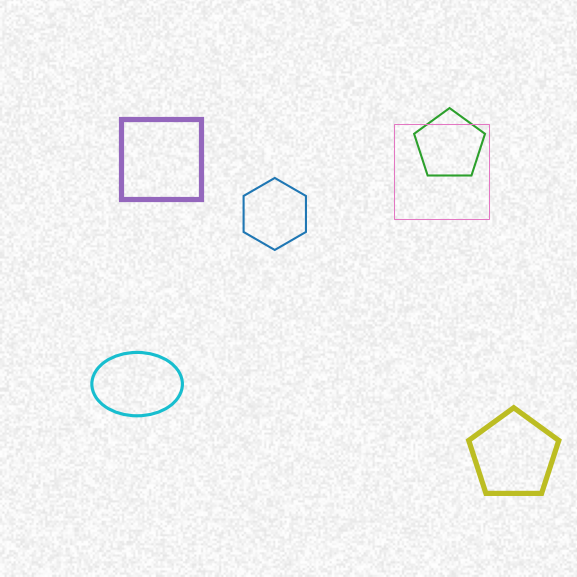[{"shape": "hexagon", "thickness": 1, "radius": 0.31, "center": [0.476, 0.629]}, {"shape": "pentagon", "thickness": 1, "radius": 0.32, "center": [0.778, 0.747]}, {"shape": "square", "thickness": 2.5, "radius": 0.35, "center": [0.279, 0.723]}, {"shape": "square", "thickness": 0.5, "radius": 0.41, "center": [0.764, 0.702]}, {"shape": "pentagon", "thickness": 2.5, "radius": 0.41, "center": [0.89, 0.211]}, {"shape": "oval", "thickness": 1.5, "radius": 0.39, "center": [0.237, 0.334]}]